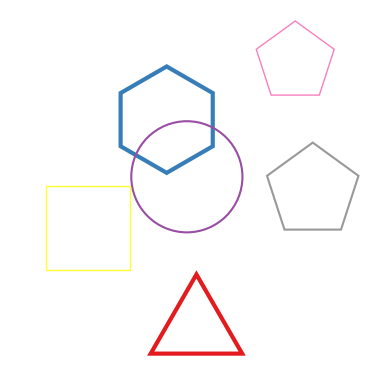[{"shape": "triangle", "thickness": 3, "radius": 0.69, "center": [0.51, 0.15]}, {"shape": "hexagon", "thickness": 3, "radius": 0.69, "center": [0.433, 0.689]}, {"shape": "circle", "thickness": 1.5, "radius": 0.72, "center": [0.485, 0.541]}, {"shape": "square", "thickness": 1, "radius": 0.55, "center": [0.228, 0.408]}, {"shape": "pentagon", "thickness": 1, "radius": 0.53, "center": [0.767, 0.839]}, {"shape": "pentagon", "thickness": 1.5, "radius": 0.62, "center": [0.812, 0.505]}]